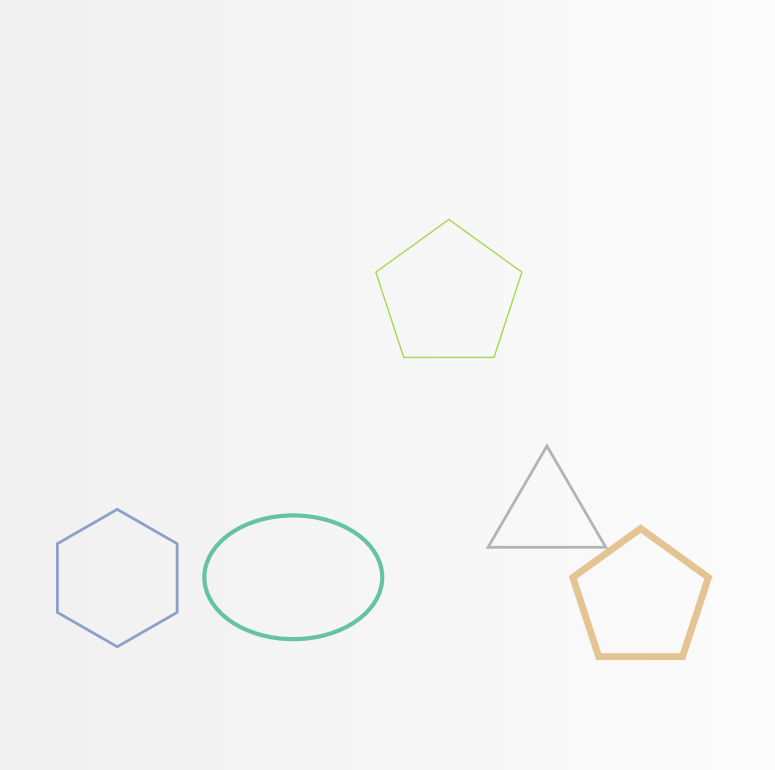[{"shape": "oval", "thickness": 1.5, "radius": 0.57, "center": [0.378, 0.25]}, {"shape": "hexagon", "thickness": 1, "radius": 0.45, "center": [0.151, 0.249]}, {"shape": "pentagon", "thickness": 0.5, "radius": 0.5, "center": [0.579, 0.616]}, {"shape": "pentagon", "thickness": 2.5, "radius": 0.46, "center": [0.827, 0.222]}, {"shape": "triangle", "thickness": 1, "radius": 0.44, "center": [0.706, 0.333]}]